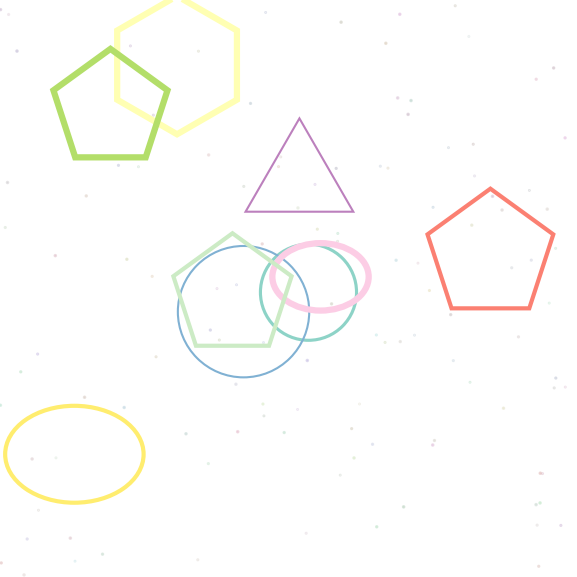[{"shape": "circle", "thickness": 1.5, "radius": 0.42, "center": [0.534, 0.493]}, {"shape": "hexagon", "thickness": 3, "radius": 0.6, "center": [0.307, 0.886]}, {"shape": "pentagon", "thickness": 2, "radius": 0.57, "center": [0.849, 0.558]}, {"shape": "circle", "thickness": 1, "radius": 0.57, "center": [0.422, 0.459]}, {"shape": "pentagon", "thickness": 3, "radius": 0.52, "center": [0.191, 0.811]}, {"shape": "oval", "thickness": 3, "radius": 0.42, "center": [0.555, 0.52]}, {"shape": "triangle", "thickness": 1, "radius": 0.54, "center": [0.518, 0.686]}, {"shape": "pentagon", "thickness": 2, "radius": 0.54, "center": [0.403, 0.488]}, {"shape": "oval", "thickness": 2, "radius": 0.6, "center": [0.129, 0.213]}]